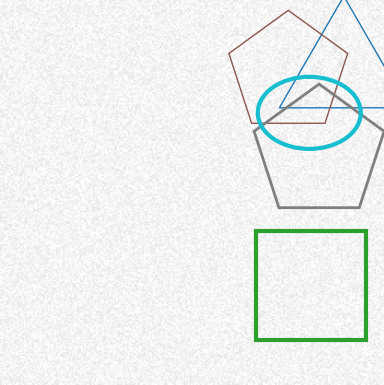[{"shape": "triangle", "thickness": 1, "radius": 0.97, "center": [0.893, 0.817]}, {"shape": "square", "thickness": 3, "radius": 0.71, "center": [0.807, 0.259]}, {"shape": "pentagon", "thickness": 1, "radius": 0.81, "center": [0.749, 0.811]}, {"shape": "pentagon", "thickness": 2, "radius": 0.89, "center": [0.829, 0.604]}, {"shape": "oval", "thickness": 3, "radius": 0.67, "center": [0.803, 0.707]}]